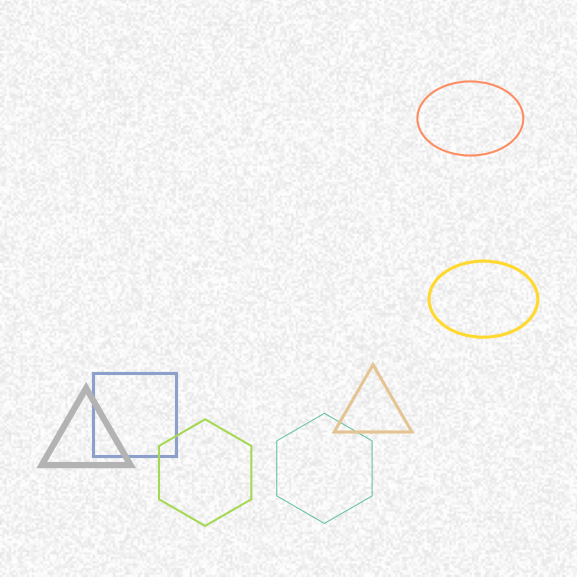[{"shape": "hexagon", "thickness": 0.5, "radius": 0.48, "center": [0.562, 0.188]}, {"shape": "oval", "thickness": 1, "radius": 0.46, "center": [0.814, 0.794]}, {"shape": "square", "thickness": 1.5, "radius": 0.36, "center": [0.232, 0.281]}, {"shape": "hexagon", "thickness": 1, "radius": 0.46, "center": [0.355, 0.181]}, {"shape": "oval", "thickness": 1.5, "radius": 0.47, "center": [0.837, 0.481]}, {"shape": "triangle", "thickness": 1.5, "radius": 0.39, "center": [0.646, 0.29]}, {"shape": "triangle", "thickness": 3, "radius": 0.44, "center": [0.149, 0.238]}]